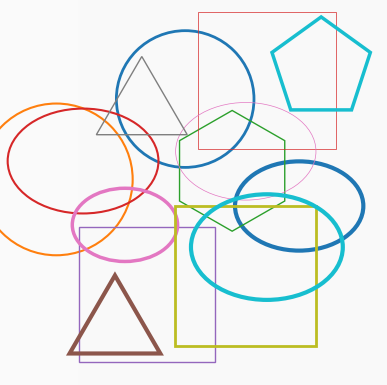[{"shape": "circle", "thickness": 2, "radius": 0.89, "center": [0.478, 0.743]}, {"shape": "oval", "thickness": 3, "radius": 0.83, "center": [0.772, 0.465]}, {"shape": "circle", "thickness": 1.5, "radius": 0.99, "center": [0.145, 0.534]}, {"shape": "hexagon", "thickness": 1, "radius": 0.78, "center": [0.599, 0.556]}, {"shape": "oval", "thickness": 1.5, "radius": 0.97, "center": [0.214, 0.582]}, {"shape": "square", "thickness": 0.5, "radius": 0.89, "center": [0.689, 0.791]}, {"shape": "square", "thickness": 1, "radius": 0.88, "center": [0.38, 0.236]}, {"shape": "triangle", "thickness": 3, "radius": 0.68, "center": [0.297, 0.149]}, {"shape": "oval", "thickness": 0.5, "radius": 0.91, "center": [0.634, 0.607]}, {"shape": "oval", "thickness": 2.5, "radius": 0.68, "center": [0.322, 0.416]}, {"shape": "triangle", "thickness": 1, "radius": 0.68, "center": [0.366, 0.718]}, {"shape": "square", "thickness": 2, "radius": 0.91, "center": [0.633, 0.284]}, {"shape": "pentagon", "thickness": 2.5, "radius": 0.67, "center": [0.829, 0.823]}, {"shape": "oval", "thickness": 3, "radius": 0.98, "center": [0.689, 0.358]}]